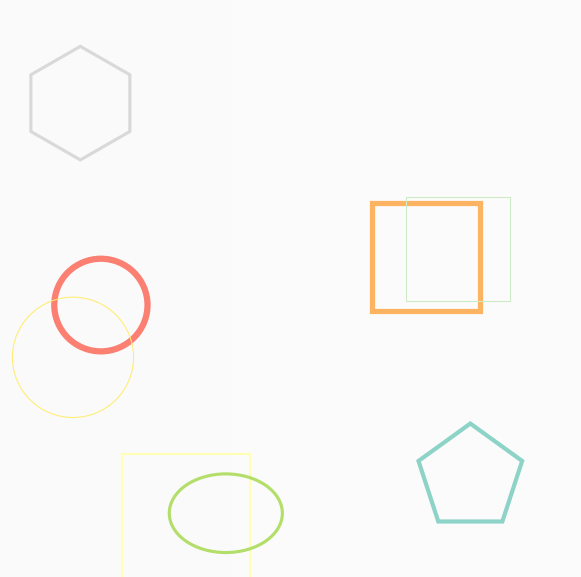[{"shape": "pentagon", "thickness": 2, "radius": 0.47, "center": [0.809, 0.172]}, {"shape": "square", "thickness": 1, "radius": 0.55, "center": [0.321, 0.102]}, {"shape": "circle", "thickness": 3, "radius": 0.4, "center": [0.174, 0.471]}, {"shape": "square", "thickness": 2.5, "radius": 0.46, "center": [0.733, 0.554]}, {"shape": "oval", "thickness": 1.5, "radius": 0.49, "center": [0.389, 0.11]}, {"shape": "hexagon", "thickness": 1.5, "radius": 0.49, "center": [0.138, 0.821]}, {"shape": "square", "thickness": 0.5, "radius": 0.45, "center": [0.788, 0.568]}, {"shape": "circle", "thickness": 0.5, "radius": 0.52, "center": [0.126, 0.38]}]